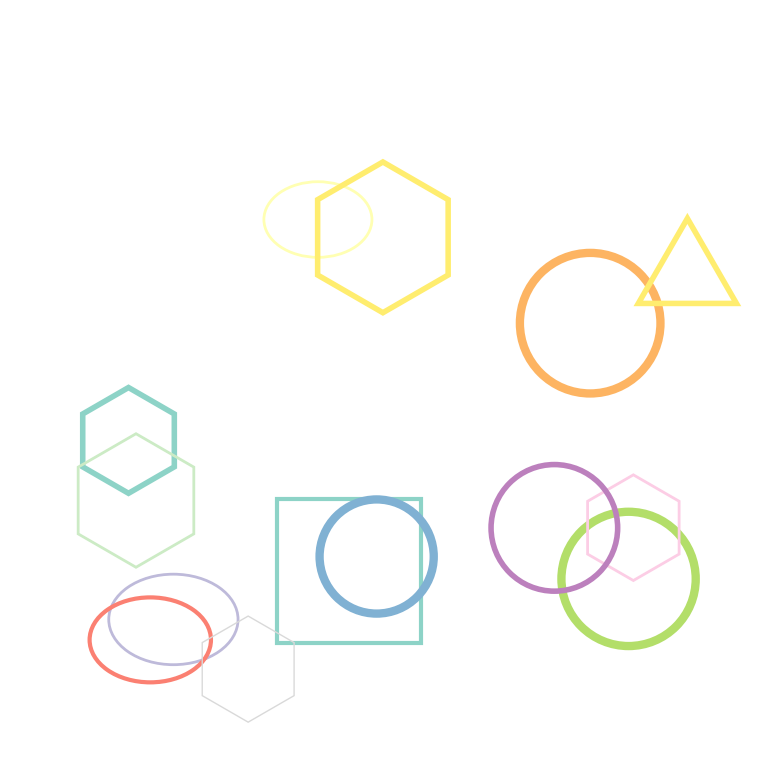[{"shape": "square", "thickness": 1.5, "radius": 0.47, "center": [0.453, 0.258]}, {"shape": "hexagon", "thickness": 2, "radius": 0.34, "center": [0.167, 0.428]}, {"shape": "oval", "thickness": 1, "radius": 0.35, "center": [0.413, 0.715]}, {"shape": "oval", "thickness": 1, "radius": 0.42, "center": [0.225, 0.196]}, {"shape": "oval", "thickness": 1.5, "radius": 0.39, "center": [0.195, 0.169]}, {"shape": "circle", "thickness": 3, "radius": 0.37, "center": [0.489, 0.277]}, {"shape": "circle", "thickness": 3, "radius": 0.46, "center": [0.766, 0.58]}, {"shape": "circle", "thickness": 3, "radius": 0.44, "center": [0.816, 0.248]}, {"shape": "hexagon", "thickness": 1, "radius": 0.34, "center": [0.823, 0.315]}, {"shape": "hexagon", "thickness": 0.5, "radius": 0.34, "center": [0.322, 0.131]}, {"shape": "circle", "thickness": 2, "radius": 0.41, "center": [0.72, 0.314]}, {"shape": "hexagon", "thickness": 1, "radius": 0.43, "center": [0.177, 0.35]}, {"shape": "hexagon", "thickness": 2, "radius": 0.49, "center": [0.497, 0.692]}, {"shape": "triangle", "thickness": 2, "radius": 0.37, "center": [0.893, 0.643]}]